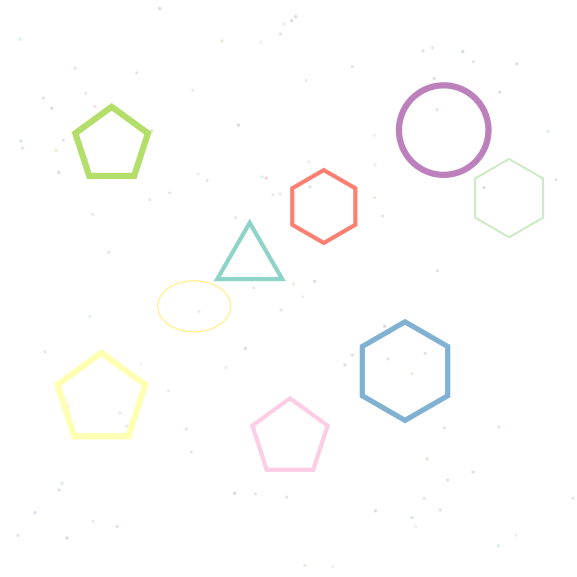[{"shape": "triangle", "thickness": 2, "radius": 0.33, "center": [0.432, 0.548]}, {"shape": "pentagon", "thickness": 3, "radius": 0.4, "center": [0.176, 0.308]}, {"shape": "hexagon", "thickness": 2, "radius": 0.32, "center": [0.561, 0.642]}, {"shape": "hexagon", "thickness": 2.5, "radius": 0.43, "center": [0.701, 0.356]}, {"shape": "pentagon", "thickness": 3, "radius": 0.33, "center": [0.193, 0.748]}, {"shape": "pentagon", "thickness": 2, "radius": 0.34, "center": [0.502, 0.241]}, {"shape": "circle", "thickness": 3, "radius": 0.39, "center": [0.768, 0.774]}, {"shape": "hexagon", "thickness": 1, "radius": 0.34, "center": [0.882, 0.656]}, {"shape": "oval", "thickness": 0.5, "radius": 0.32, "center": [0.336, 0.469]}]